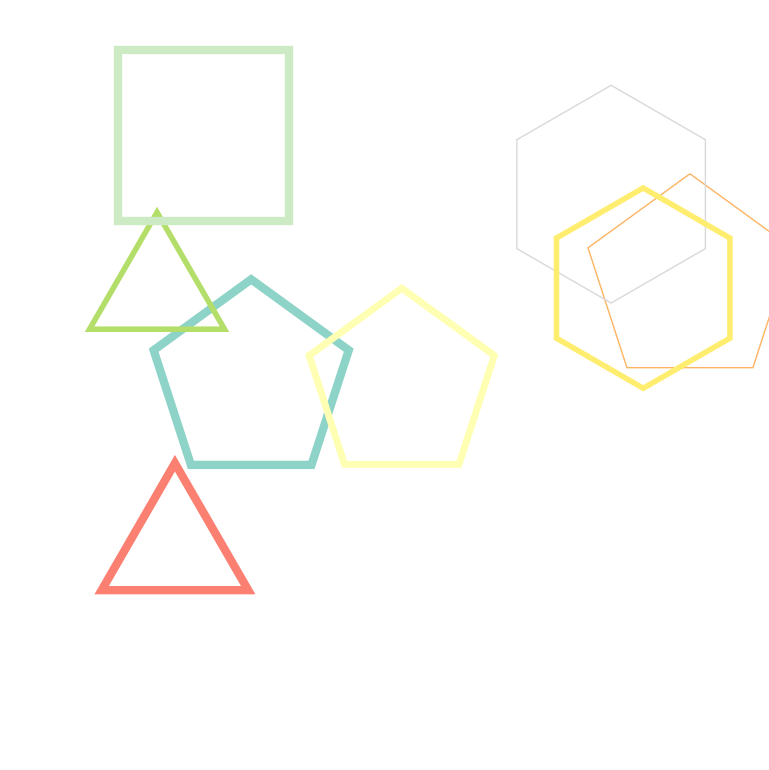[{"shape": "pentagon", "thickness": 3, "radius": 0.67, "center": [0.326, 0.504]}, {"shape": "pentagon", "thickness": 2.5, "radius": 0.63, "center": [0.522, 0.499]}, {"shape": "triangle", "thickness": 3, "radius": 0.55, "center": [0.227, 0.289]}, {"shape": "pentagon", "thickness": 0.5, "radius": 0.7, "center": [0.896, 0.635]}, {"shape": "triangle", "thickness": 2, "radius": 0.51, "center": [0.204, 0.623]}, {"shape": "hexagon", "thickness": 0.5, "radius": 0.71, "center": [0.794, 0.748]}, {"shape": "square", "thickness": 3, "radius": 0.55, "center": [0.264, 0.824]}, {"shape": "hexagon", "thickness": 2, "radius": 0.65, "center": [0.835, 0.626]}]